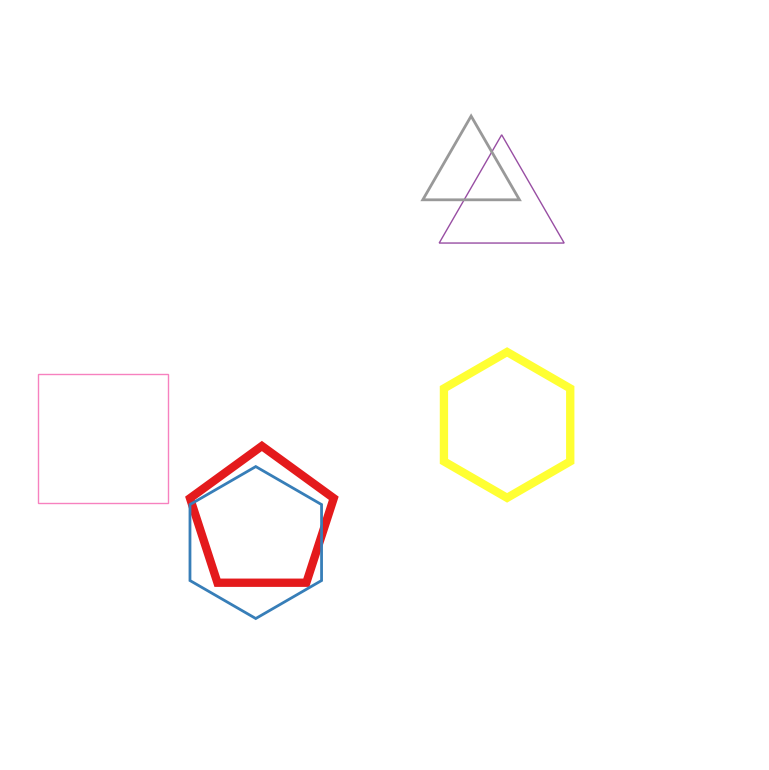[{"shape": "pentagon", "thickness": 3, "radius": 0.49, "center": [0.34, 0.323]}, {"shape": "hexagon", "thickness": 1, "radius": 0.49, "center": [0.332, 0.295]}, {"shape": "triangle", "thickness": 0.5, "radius": 0.47, "center": [0.652, 0.731]}, {"shape": "hexagon", "thickness": 3, "radius": 0.47, "center": [0.659, 0.448]}, {"shape": "square", "thickness": 0.5, "radius": 0.42, "center": [0.134, 0.431]}, {"shape": "triangle", "thickness": 1, "radius": 0.36, "center": [0.612, 0.777]}]